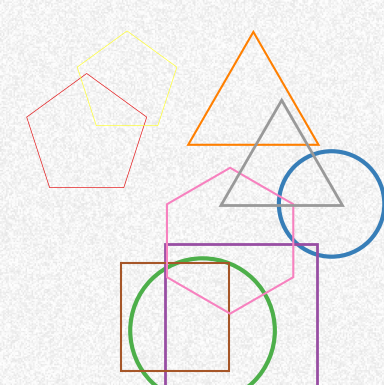[{"shape": "pentagon", "thickness": 0.5, "radius": 0.82, "center": [0.225, 0.645]}, {"shape": "circle", "thickness": 3, "radius": 0.68, "center": [0.861, 0.47]}, {"shape": "circle", "thickness": 3, "radius": 0.94, "center": [0.526, 0.141]}, {"shape": "square", "thickness": 2, "radius": 0.98, "center": [0.626, 0.169]}, {"shape": "triangle", "thickness": 1.5, "radius": 0.98, "center": [0.658, 0.722]}, {"shape": "pentagon", "thickness": 0.5, "radius": 0.68, "center": [0.33, 0.784]}, {"shape": "square", "thickness": 1.5, "radius": 0.7, "center": [0.454, 0.176]}, {"shape": "hexagon", "thickness": 1.5, "radius": 0.95, "center": [0.598, 0.375]}, {"shape": "triangle", "thickness": 2, "radius": 0.91, "center": [0.732, 0.557]}]